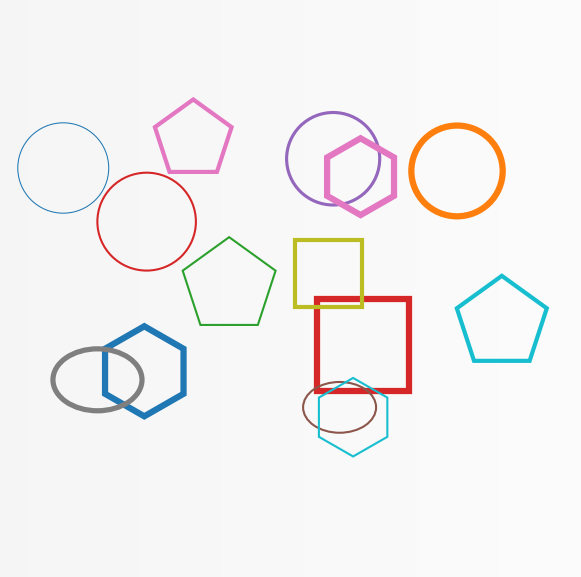[{"shape": "circle", "thickness": 0.5, "radius": 0.39, "center": [0.109, 0.708]}, {"shape": "hexagon", "thickness": 3, "radius": 0.39, "center": [0.248, 0.356]}, {"shape": "circle", "thickness": 3, "radius": 0.39, "center": [0.786, 0.703]}, {"shape": "pentagon", "thickness": 1, "radius": 0.42, "center": [0.394, 0.504]}, {"shape": "circle", "thickness": 1, "radius": 0.42, "center": [0.252, 0.615]}, {"shape": "square", "thickness": 3, "radius": 0.4, "center": [0.624, 0.402]}, {"shape": "circle", "thickness": 1.5, "radius": 0.4, "center": [0.573, 0.724]}, {"shape": "oval", "thickness": 1, "radius": 0.31, "center": [0.584, 0.294]}, {"shape": "hexagon", "thickness": 3, "radius": 0.33, "center": [0.62, 0.693]}, {"shape": "pentagon", "thickness": 2, "radius": 0.35, "center": [0.332, 0.758]}, {"shape": "oval", "thickness": 2.5, "radius": 0.38, "center": [0.168, 0.341]}, {"shape": "square", "thickness": 2, "radius": 0.29, "center": [0.565, 0.526]}, {"shape": "pentagon", "thickness": 2, "radius": 0.41, "center": [0.863, 0.44]}, {"shape": "hexagon", "thickness": 1, "radius": 0.34, "center": [0.608, 0.277]}]